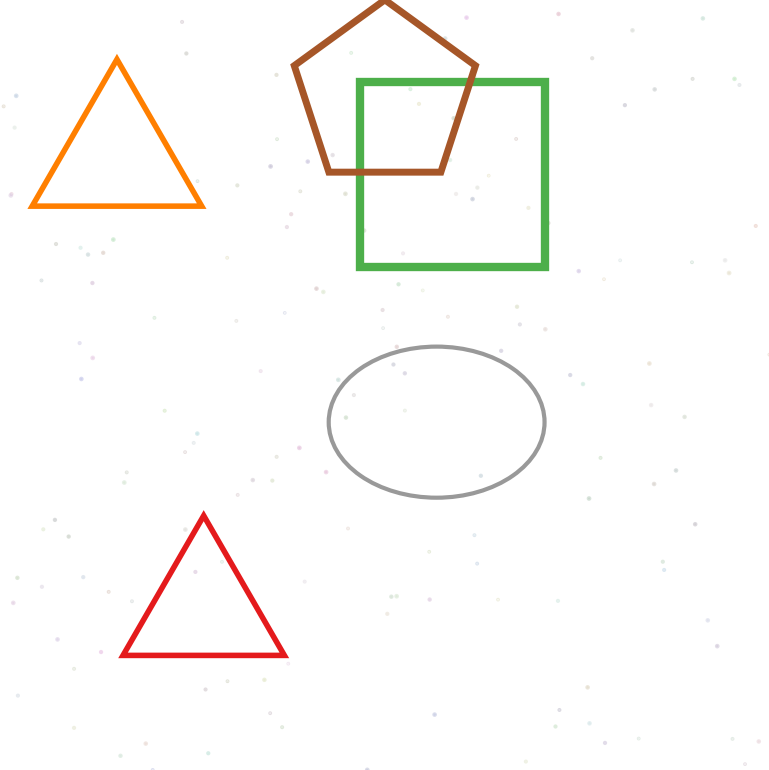[{"shape": "triangle", "thickness": 2, "radius": 0.6, "center": [0.265, 0.209]}, {"shape": "square", "thickness": 3, "radius": 0.6, "center": [0.588, 0.774]}, {"shape": "triangle", "thickness": 2, "radius": 0.64, "center": [0.152, 0.796]}, {"shape": "pentagon", "thickness": 2.5, "radius": 0.62, "center": [0.5, 0.876]}, {"shape": "oval", "thickness": 1.5, "radius": 0.7, "center": [0.567, 0.452]}]